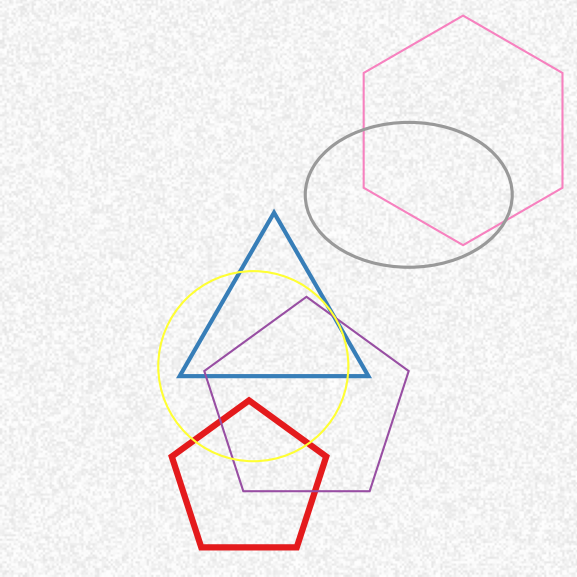[{"shape": "pentagon", "thickness": 3, "radius": 0.7, "center": [0.431, 0.165]}, {"shape": "triangle", "thickness": 2, "radius": 0.94, "center": [0.475, 0.442]}, {"shape": "pentagon", "thickness": 1, "radius": 0.93, "center": [0.531, 0.299]}, {"shape": "circle", "thickness": 1, "radius": 0.82, "center": [0.439, 0.365]}, {"shape": "hexagon", "thickness": 1, "radius": 0.99, "center": [0.802, 0.773]}, {"shape": "oval", "thickness": 1.5, "radius": 0.9, "center": [0.708, 0.662]}]